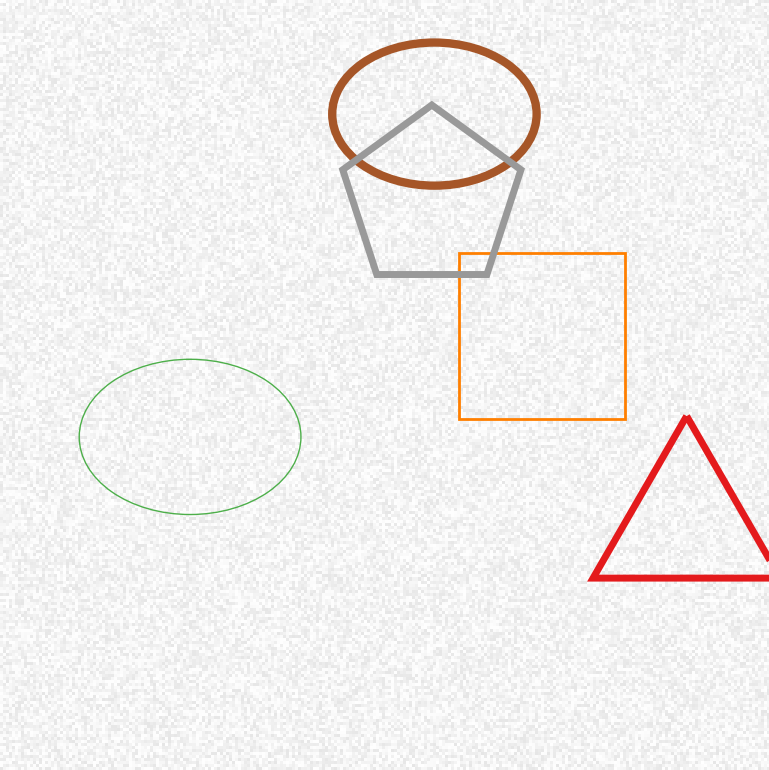[{"shape": "triangle", "thickness": 2.5, "radius": 0.7, "center": [0.892, 0.319]}, {"shape": "oval", "thickness": 0.5, "radius": 0.72, "center": [0.247, 0.433]}, {"shape": "square", "thickness": 1, "radius": 0.54, "center": [0.704, 0.564]}, {"shape": "oval", "thickness": 3, "radius": 0.66, "center": [0.564, 0.852]}, {"shape": "pentagon", "thickness": 2.5, "radius": 0.61, "center": [0.561, 0.742]}]